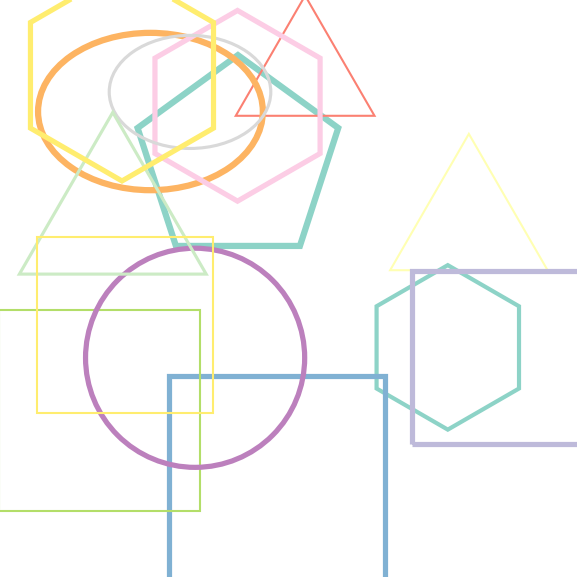[{"shape": "hexagon", "thickness": 2, "radius": 0.71, "center": [0.775, 0.398]}, {"shape": "pentagon", "thickness": 3, "radius": 0.91, "center": [0.412, 0.721]}, {"shape": "triangle", "thickness": 1, "radius": 0.79, "center": [0.812, 0.61]}, {"shape": "square", "thickness": 2.5, "radius": 0.75, "center": [0.863, 0.38]}, {"shape": "triangle", "thickness": 1, "radius": 0.69, "center": [0.528, 0.868]}, {"shape": "square", "thickness": 2.5, "radius": 0.94, "center": [0.48, 0.16]}, {"shape": "oval", "thickness": 3, "radius": 0.97, "center": [0.261, 0.806]}, {"shape": "square", "thickness": 1, "radius": 0.87, "center": [0.173, 0.288]}, {"shape": "hexagon", "thickness": 2.5, "radius": 0.83, "center": [0.411, 0.816]}, {"shape": "oval", "thickness": 1.5, "radius": 0.7, "center": [0.329, 0.84]}, {"shape": "circle", "thickness": 2.5, "radius": 0.95, "center": [0.338, 0.38]}, {"shape": "triangle", "thickness": 1.5, "radius": 0.93, "center": [0.195, 0.618]}, {"shape": "hexagon", "thickness": 2.5, "radius": 0.92, "center": [0.211, 0.869]}, {"shape": "square", "thickness": 1, "radius": 0.76, "center": [0.216, 0.437]}]